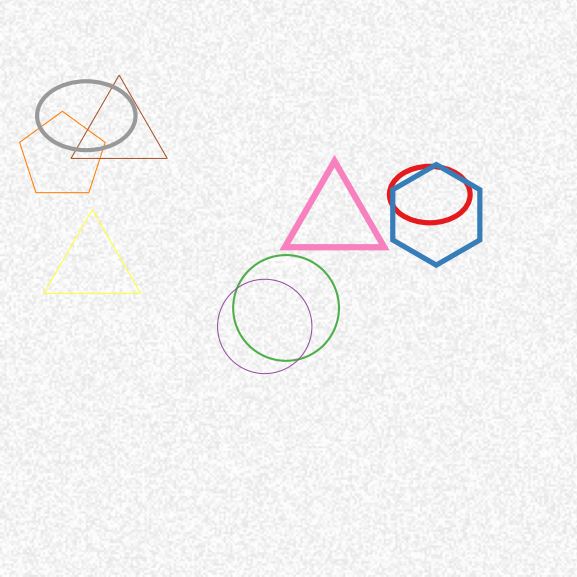[{"shape": "oval", "thickness": 2.5, "radius": 0.35, "center": [0.744, 0.662]}, {"shape": "hexagon", "thickness": 2.5, "radius": 0.44, "center": [0.756, 0.627]}, {"shape": "circle", "thickness": 1, "radius": 0.46, "center": [0.495, 0.466]}, {"shape": "circle", "thickness": 0.5, "radius": 0.41, "center": [0.458, 0.434]}, {"shape": "pentagon", "thickness": 0.5, "radius": 0.39, "center": [0.108, 0.729]}, {"shape": "triangle", "thickness": 0.5, "radius": 0.48, "center": [0.16, 0.539]}, {"shape": "triangle", "thickness": 0.5, "radius": 0.48, "center": [0.206, 0.773]}, {"shape": "triangle", "thickness": 3, "radius": 0.5, "center": [0.579, 0.621]}, {"shape": "oval", "thickness": 2, "radius": 0.43, "center": [0.149, 0.799]}]